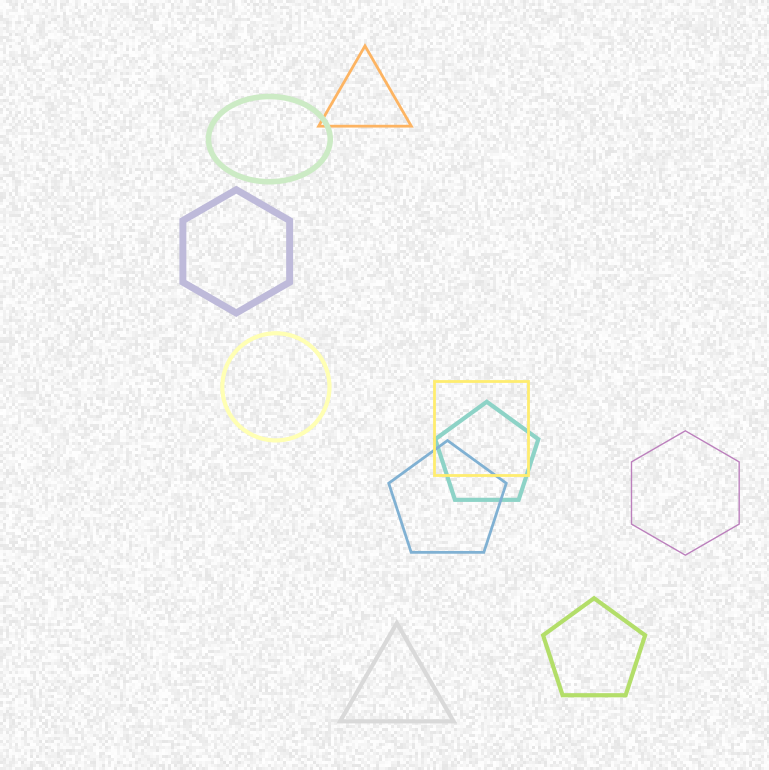[{"shape": "pentagon", "thickness": 1.5, "radius": 0.35, "center": [0.632, 0.408]}, {"shape": "circle", "thickness": 1.5, "radius": 0.35, "center": [0.358, 0.498]}, {"shape": "hexagon", "thickness": 2.5, "radius": 0.4, "center": [0.307, 0.674]}, {"shape": "pentagon", "thickness": 1, "radius": 0.4, "center": [0.581, 0.348]}, {"shape": "triangle", "thickness": 1, "radius": 0.35, "center": [0.474, 0.871]}, {"shape": "pentagon", "thickness": 1.5, "radius": 0.35, "center": [0.772, 0.153]}, {"shape": "triangle", "thickness": 1.5, "radius": 0.43, "center": [0.515, 0.106]}, {"shape": "hexagon", "thickness": 0.5, "radius": 0.4, "center": [0.89, 0.36]}, {"shape": "oval", "thickness": 2, "radius": 0.4, "center": [0.35, 0.819]}, {"shape": "square", "thickness": 1, "radius": 0.3, "center": [0.625, 0.444]}]